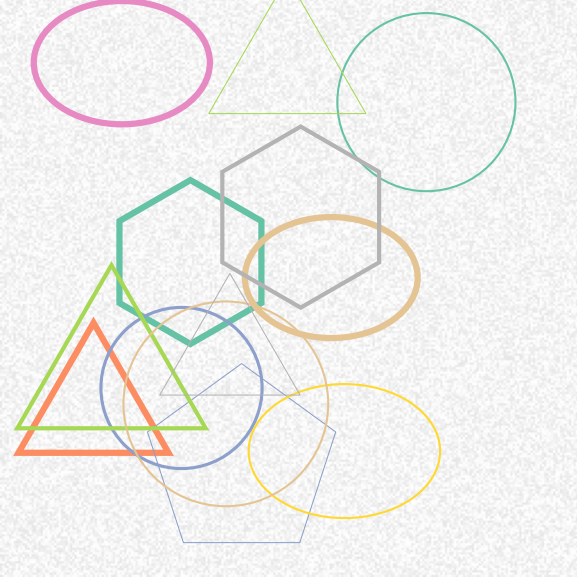[{"shape": "circle", "thickness": 1, "radius": 0.77, "center": [0.738, 0.822]}, {"shape": "hexagon", "thickness": 3, "radius": 0.71, "center": [0.33, 0.545]}, {"shape": "triangle", "thickness": 3, "radius": 0.75, "center": [0.162, 0.29]}, {"shape": "circle", "thickness": 1.5, "radius": 0.7, "center": [0.314, 0.327]}, {"shape": "pentagon", "thickness": 0.5, "radius": 0.86, "center": [0.418, 0.198]}, {"shape": "oval", "thickness": 3, "radius": 0.76, "center": [0.211, 0.891]}, {"shape": "triangle", "thickness": 2, "radius": 0.94, "center": [0.193, 0.352]}, {"shape": "triangle", "thickness": 0.5, "radius": 0.79, "center": [0.498, 0.881]}, {"shape": "oval", "thickness": 1, "radius": 0.83, "center": [0.596, 0.218]}, {"shape": "circle", "thickness": 1, "radius": 0.89, "center": [0.391, 0.3]}, {"shape": "oval", "thickness": 3, "radius": 0.75, "center": [0.574, 0.519]}, {"shape": "hexagon", "thickness": 2, "radius": 0.78, "center": [0.521, 0.623]}, {"shape": "triangle", "thickness": 0.5, "radius": 0.7, "center": [0.398, 0.385]}]